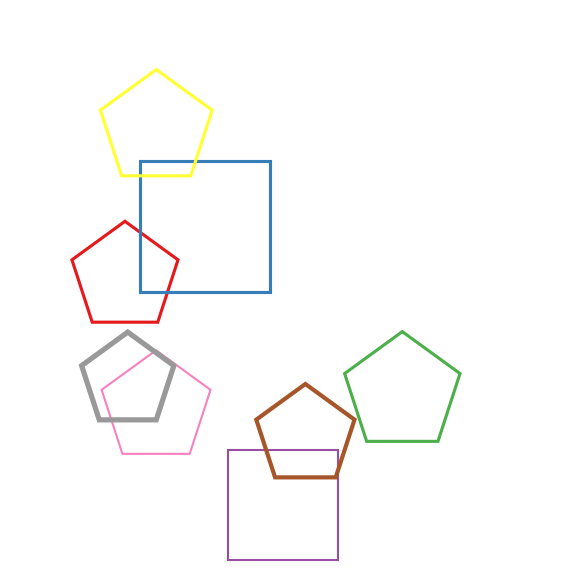[{"shape": "pentagon", "thickness": 1.5, "radius": 0.48, "center": [0.216, 0.519]}, {"shape": "square", "thickness": 1.5, "radius": 0.57, "center": [0.355, 0.607]}, {"shape": "pentagon", "thickness": 1.5, "radius": 0.53, "center": [0.697, 0.32]}, {"shape": "square", "thickness": 1, "radius": 0.47, "center": [0.491, 0.125]}, {"shape": "pentagon", "thickness": 1.5, "radius": 0.51, "center": [0.271, 0.777]}, {"shape": "pentagon", "thickness": 2, "radius": 0.45, "center": [0.529, 0.245]}, {"shape": "pentagon", "thickness": 1, "radius": 0.5, "center": [0.27, 0.293]}, {"shape": "pentagon", "thickness": 2.5, "radius": 0.42, "center": [0.221, 0.34]}]